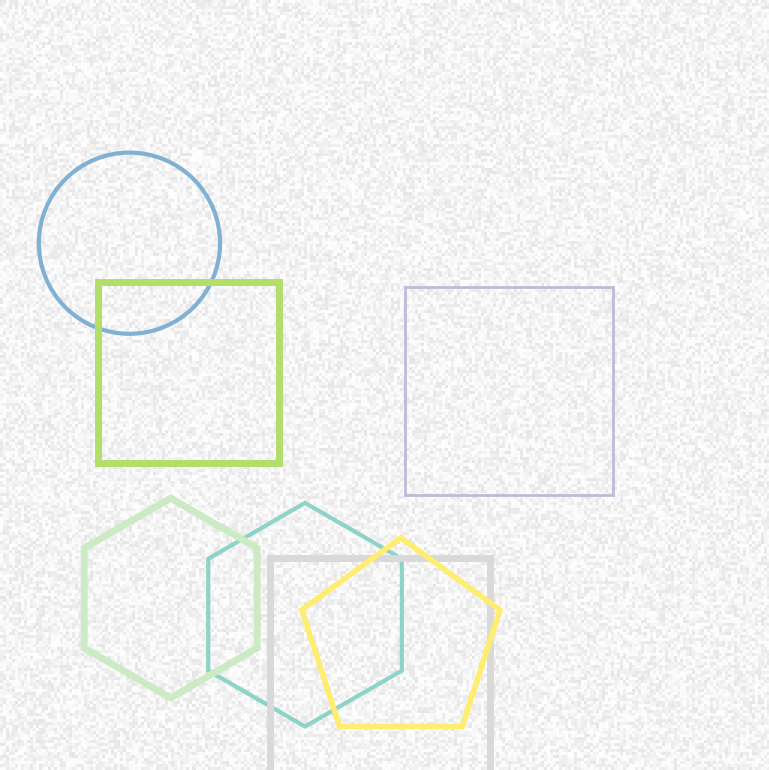[{"shape": "hexagon", "thickness": 1.5, "radius": 0.73, "center": [0.396, 0.202]}, {"shape": "square", "thickness": 1, "radius": 0.68, "center": [0.661, 0.492]}, {"shape": "circle", "thickness": 1.5, "radius": 0.59, "center": [0.168, 0.684]}, {"shape": "square", "thickness": 2.5, "radius": 0.59, "center": [0.244, 0.516]}, {"shape": "square", "thickness": 2.5, "radius": 0.71, "center": [0.494, 0.133]}, {"shape": "hexagon", "thickness": 2.5, "radius": 0.65, "center": [0.222, 0.223]}, {"shape": "pentagon", "thickness": 2, "radius": 0.68, "center": [0.521, 0.166]}]